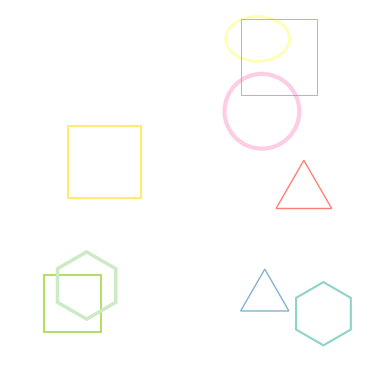[{"shape": "hexagon", "thickness": 1.5, "radius": 0.41, "center": [0.84, 0.185]}, {"shape": "oval", "thickness": 2, "radius": 0.42, "center": [0.669, 0.899]}, {"shape": "triangle", "thickness": 1, "radius": 0.42, "center": [0.789, 0.5]}, {"shape": "triangle", "thickness": 1, "radius": 0.36, "center": [0.688, 0.228]}, {"shape": "square", "thickness": 1.5, "radius": 0.37, "center": [0.188, 0.211]}, {"shape": "circle", "thickness": 3, "radius": 0.49, "center": [0.68, 0.711]}, {"shape": "square", "thickness": 0.5, "radius": 0.49, "center": [0.725, 0.852]}, {"shape": "hexagon", "thickness": 2.5, "radius": 0.44, "center": [0.225, 0.258]}, {"shape": "square", "thickness": 1.5, "radius": 0.47, "center": [0.271, 0.579]}]